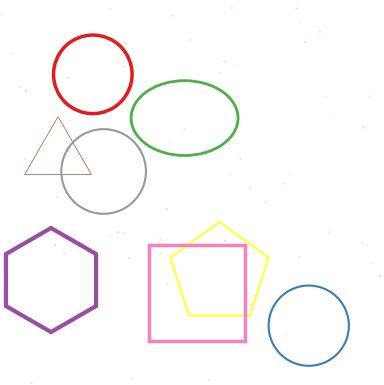[{"shape": "circle", "thickness": 2.5, "radius": 0.51, "center": [0.241, 0.807]}, {"shape": "circle", "thickness": 1.5, "radius": 0.52, "center": [0.802, 0.154]}, {"shape": "oval", "thickness": 2, "radius": 0.69, "center": [0.479, 0.693]}, {"shape": "hexagon", "thickness": 3, "radius": 0.68, "center": [0.132, 0.273]}, {"shape": "pentagon", "thickness": 1.5, "radius": 0.67, "center": [0.57, 0.289]}, {"shape": "triangle", "thickness": 0.5, "radius": 0.5, "center": [0.151, 0.597]}, {"shape": "square", "thickness": 2.5, "radius": 0.63, "center": [0.512, 0.238]}, {"shape": "circle", "thickness": 1.5, "radius": 0.55, "center": [0.269, 0.555]}]